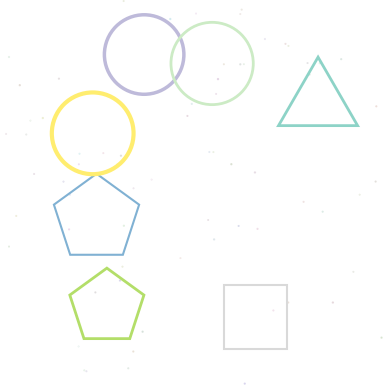[{"shape": "triangle", "thickness": 2, "radius": 0.59, "center": [0.826, 0.733]}, {"shape": "circle", "thickness": 2.5, "radius": 0.52, "center": [0.374, 0.858]}, {"shape": "pentagon", "thickness": 1.5, "radius": 0.58, "center": [0.251, 0.432]}, {"shape": "pentagon", "thickness": 2, "radius": 0.51, "center": [0.278, 0.202]}, {"shape": "square", "thickness": 1.5, "radius": 0.41, "center": [0.663, 0.176]}, {"shape": "circle", "thickness": 2, "radius": 0.53, "center": [0.551, 0.835]}, {"shape": "circle", "thickness": 3, "radius": 0.53, "center": [0.241, 0.654]}]